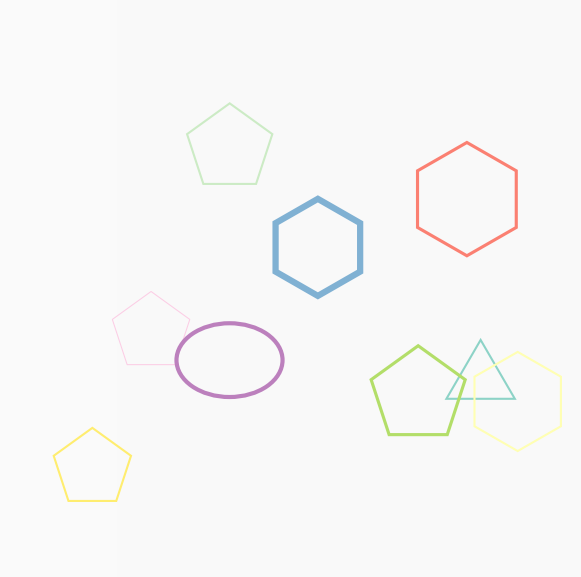[{"shape": "triangle", "thickness": 1, "radius": 0.34, "center": [0.827, 0.343]}, {"shape": "hexagon", "thickness": 1, "radius": 0.43, "center": [0.891, 0.304]}, {"shape": "hexagon", "thickness": 1.5, "radius": 0.49, "center": [0.803, 0.654]}, {"shape": "hexagon", "thickness": 3, "radius": 0.42, "center": [0.547, 0.571]}, {"shape": "pentagon", "thickness": 1.5, "radius": 0.43, "center": [0.719, 0.315]}, {"shape": "pentagon", "thickness": 0.5, "radius": 0.35, "center": [0.26, 0.424]}, {"shape": "oval", "thickness": 2, "radius": 0.46, "center": [0.395, 0.376]}, {"shape": "pentagon", "thickness": 1, "radius": 0.39, "center": [0.395, 0.743]}, {"shape": "pentagon", "thickness": 1, "radius": 0.35, "center": [0.159, 0.188]}]